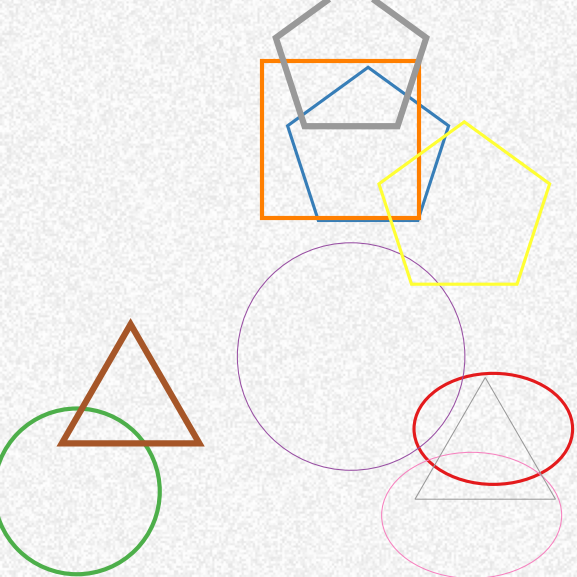[{"shape": "oval", "thickness": 1.5, "radius": 0.69, "center": [0.854, 0.256]}, {"shape": "pentagon", "thickness": 1.5, "radius": 0.73, "center": [0.637, 0.736]}, {"shape": "circle", "thickness": 2, "radius": 0.72, "center": [0.133, 0.148]}, {"shape": "circle", "thickness": 0.5, "radius": 0.98, "center": [0.608, 0.382]}, {"shape": "square", "thickness": 2, "radius": 0.68, "center": [0.589, 0.758]}, {"shape": "pentagon", "thickness": 1.5, "radius": 0.78, "center": [0.804, 0.633]}, {"shape": "triangle", "thickness": 3, "radius": 0.69, "center": [0.226, 0.3]}, {"shape": "oval", "thickness": 0.5, "radius": 0.78, "center": [0.817, 0.107]}, {"shape": "pentagon", "thickness": 3, "radius": 0.68, "center": [0.608, 0.891]}, {"shape": "triangle", "thickness": 0.5, "radius": 0.7, "center": [0.84, 0.205]}]